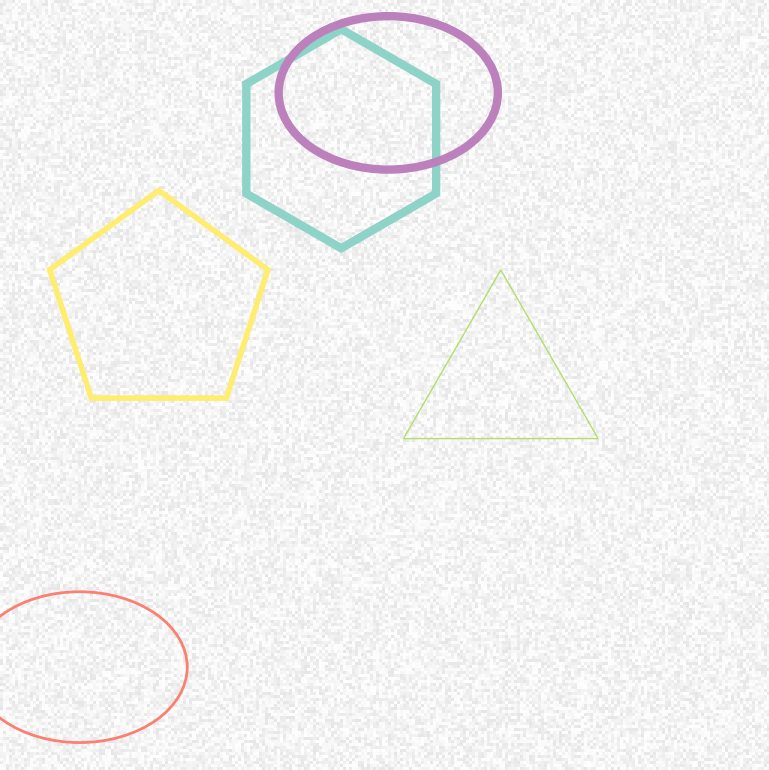[{"shape": "hexagon", "thickness": 3, "radius": 0.71, "center": [0.443, 0.82]}, {"shape": "oval", "thickness": 1, "radius": 0.7, "center": [0.103, 0.134]}, {"shape": "triangle", "thickness": 0.5, "radius": 0.73, "center": [0.65, 0.503]}, {"shape": "oval", "thickness": 3, "radius": 0.71, "center": [0.504, 0.879]}, {"shape": "pentagon", "thickness": 2, "radius": 0.75, "center": [0.206, 0.604]}]